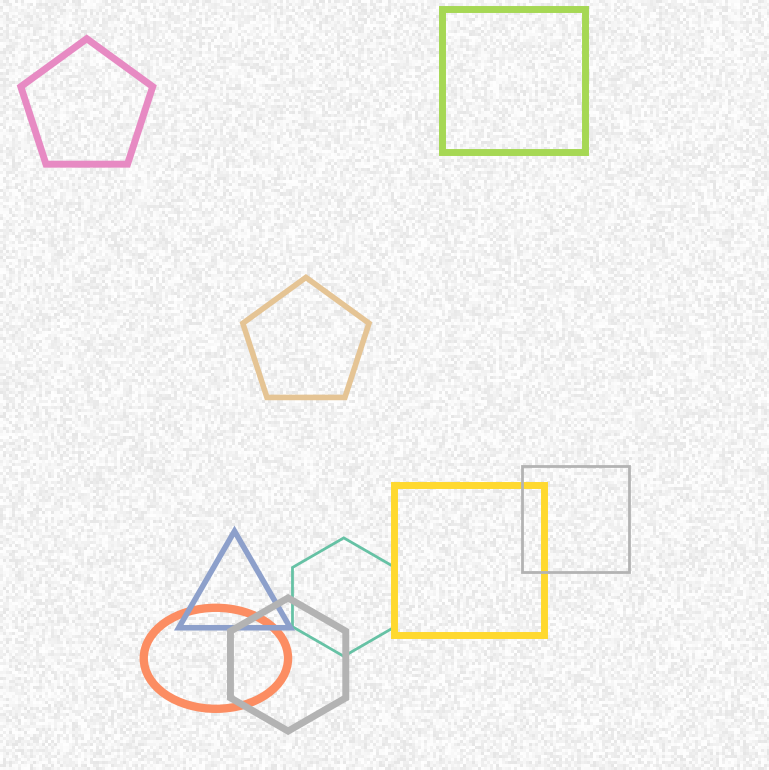[{"shape": "hexagon", "thickness": 1, "radius": 0.38, "center": [0.446, 0.225]}, {"shape": "oval", "thickness": 3, "radius": 0.47, "center": [0.28, 0.145]}, {"shape": "triangle", "thickness": 2, "radius": 0.42, "center": [0.305, 0.227]}, {"shape": "pentagon", "thickness": 2.5, "radius": 0.45, "center": [0.113, 0.86]}, {"shape": "square", "thickness": 2.5, "radius": 0.46, "center": [0.666, 0.895]}, {"shape": "square", "thickness": 2.5, "radius": 0.49, "center": [0.609, 0.272]}, {"shape": "pentagon", "thickness": 2, "radius": 0.43, "center": [0.397, 0.554]}, {"shape": "hexagon", "thickness": 2.5, "radius": 0.43, "center": [0.374, 0.137]}, {"shape": "square", "thickness": 1, "radius": 0.34, "center": [0.747, 0.326]}]